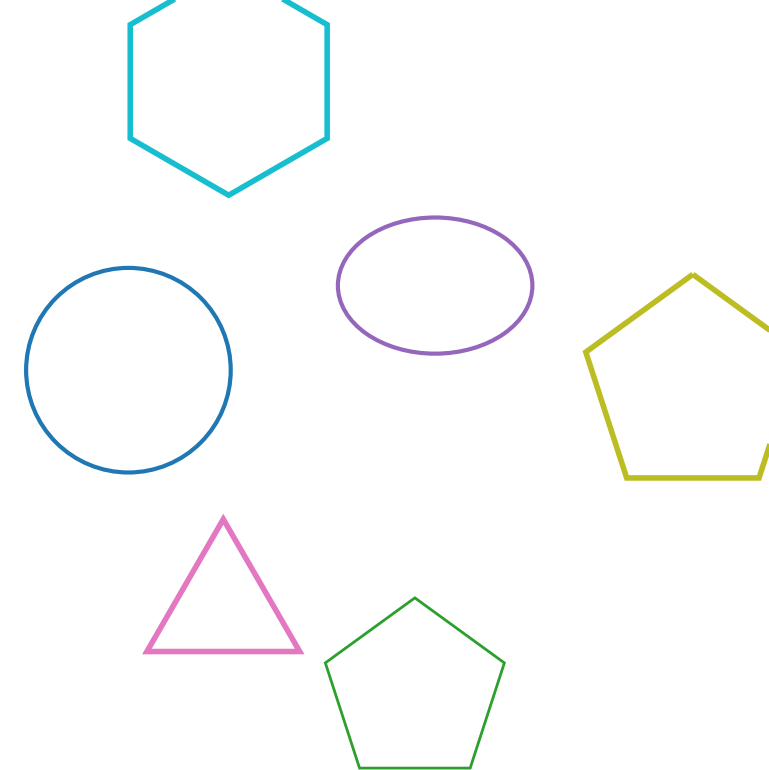[{"shape": "circle", "thickness": 1.5, "radius": 0.66, "center": [0.167, 0.519]}, {"shape": "pentagon", "thickness": 1, "radius": 0.61, "center": [0.539, 0.101]}, {"shape": "oval", "thickness": 1.5, "radius": 0.63, "center": [0.565, 0.629]}, {"shape": "triangle", "thickness": 2, "radius": 0.57, "center": [0.29, 0.211]}, {"shape": "pentagon", "thickness": 2, "radius": 0.73, "center": [0.9, 0.498]}, {"shape": "hexagon", "thickness": 2, "radius": 0.74, "center": [0.297, 0.894]}]